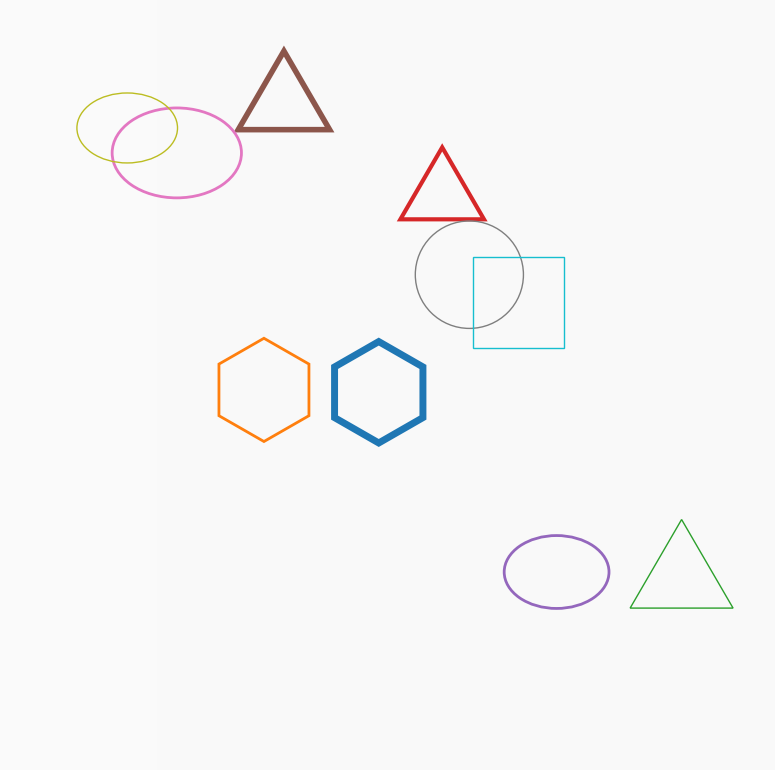[{"shape": "hexagon", "thickness": 2.5, "radius": 0.33, "center": [0.489, 0.491]}, {"shape": "hexagon", "thickness": 1, "radius": 0.34, "center": [0.341, 0.494]}, {"shape": "triangle", "thickness": 0.5, "radius": 0.38, "center": [0.879, 0.249]}, {"shape": "triangle", "thickness": 1.5, "radius": 0.31, "center": [0.571, 0.746]}, {"shape": "oval", "thickness": 1, "radius": 0.34, "center": [0.718, 0.257]}, {"shape": "triangle", "thickness": 2, "radius": 0.34, "center": [0.366, 0.866]}, {"shape": "oval", "thickness": 1, "radius": 0.42, "center": [0.228, 0.801]}, {"shape": "circle", "thickness": 0.5, "radius": 0.35, "center": [0.606, 0.643]}, {"shape": "oval", "thickness": 0.5, "radius": 0.32, "center": [0.164, 0.834]}, {"shape": "square", "thickness": 0.5, "radius": 0.3, "center": [0.669, 0.608]}]